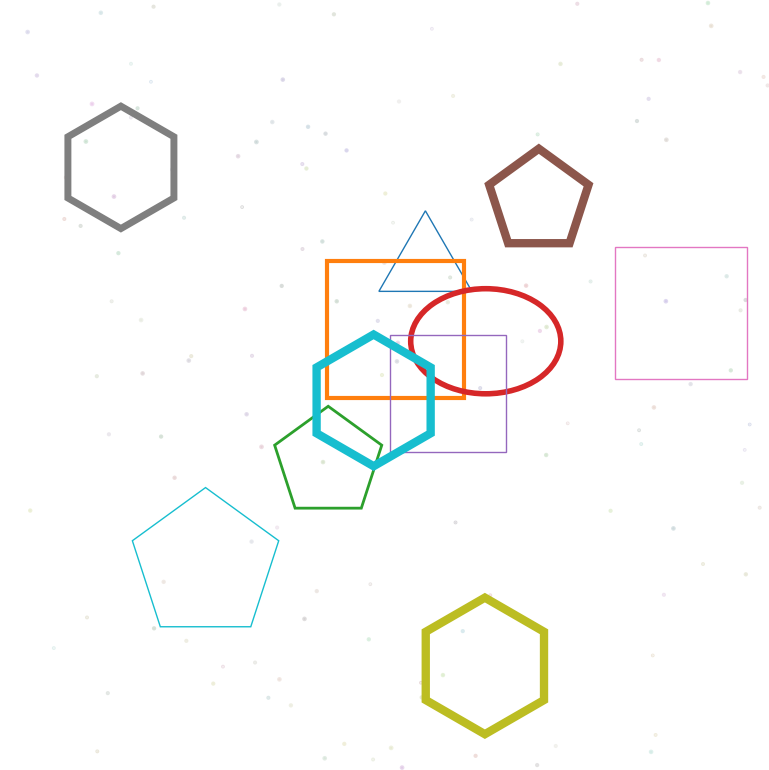[{"shape": "triangle", "thickness": 0.5, "radius": 0.35, "center": [0.552, 0.656]}, {"shape": "square", "thickness": 1.5, "radius": 0.44, "center": [0.514, 0.572]}, {"shape": "pentagon", "thickness": 1, "radius": 0.37, "center": [0.426, 0.399]}, {"shape": "oval", "thickness": 2, "radius": 0.49, "center": [0.631, 0.557]}, {"shape": "square", "thickness": 0.5, "radius": 0.38, "center": [0.582, 0.489]}, {"shape": "pentagon", "thickness": 3, "radius": 0.34, "center": [0.7, 0.739]}, {"shape": "square", "thickness": 0.5, "radius": 0.43, "center": [0.885, 0.594]}, {"shape": "hexagon", "thickness": 2.5, "radius": 0.4, "center": [0.157, 0.783]}, {"shape": "hexagon", "thickness": 3, "radius": 0.44, "center": [0.63, 0.135]}, {"shape": "hexagon", "thickness": 3, "radius": 0.43, "center": [0.485, 0.48]}, {"shape": "pentagon", "thickness": 0.5, "radius": 0.5, "center": [0.267, 0.267]}]